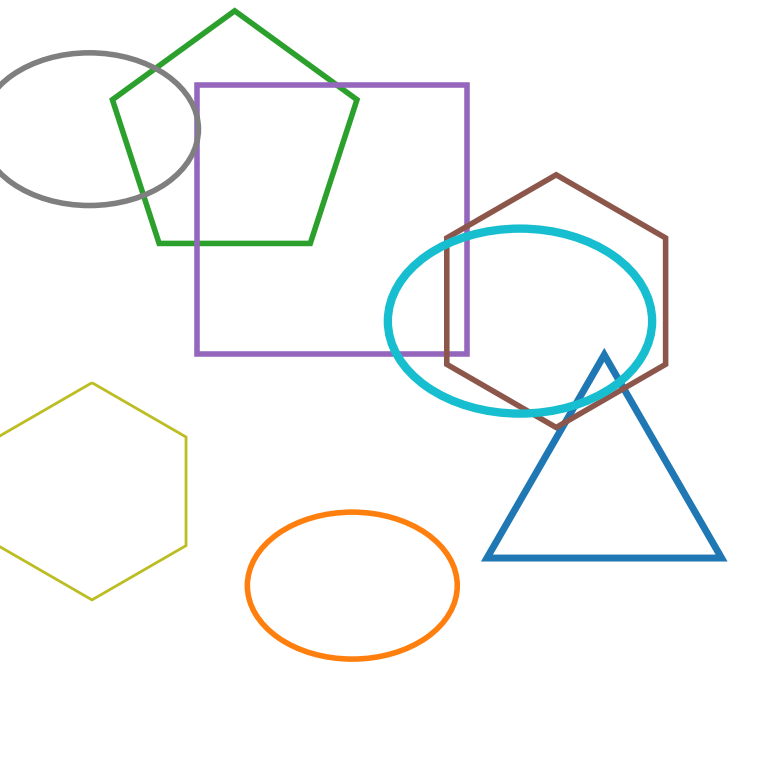[{"shape": "triangle", "thickness": 2.5, "radius": 0.88, "center": [0.785, 0.363]}, {"shape": "oval", "thickness": 2, "radius": 0.68, "center": [0.458, 0.239]}, {"shape": "pentagon", "thickness": 2, "radius": 0.83, "center": [0.305, 0.819]}, {"shape": "square", "thickness": 2, "radius": 0.87, "center": [0.431, 0.714]}, {"shape": "hexagon", "thickness": 2, "radius": 0.82, "center": [0.722, 0.609]}, {"shape": "oval", "thickness": 2, "radius": 0.71, "center": [0.116, 0.832]}, {"shape": "hexagon", "thickness": 1, "radius": 0.71, "center": [0.119, 0.362]}, {"shape": "oval", "thickness": 3, "radius": 0.86, "center": [0.675, 0.583]}]